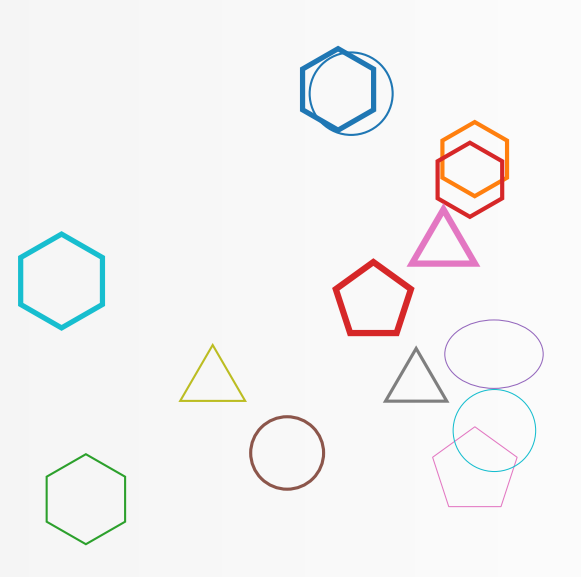[{"shape": "circle", "thickness": 1, "radius": 0.36, "center": [0.604, 0.837]}, {"shape": "hexagon", "thickness": 2.5, "radius": 0.35, "center": [0.582, 0.844]}, {"shape": "hexagon", "thickness": 2, "radius": 0.32, "center": [0.817, 0.724]}, {"shape": "hexagon", "thickness": 1, "radius": 0.39, "center": [0.148, 0.135]}, {"shape": "hexagon", "thickness": 2, "radius": 0.32, "center": [0.808, 0.688]}, {"shape": "pentagon", "thickness": 3, "radius": 0.34, "center": [0.642, 0.477]}, {"shape": "oval", "thickness": 0.5, "radius": 0.42, "center": [0.85, 0.386]}, {"shape": "circle", "thickness": 1.5, "radius": 0.31, "center": [0.494, 0.215]}, {"shape": "pentagon", "thickness": 0.5, "radius": 0.38, "center": [0.817, 0.184]}, {"shape": "triangle", "thickness": 3, "radius": 0.31, "center": [0.763, 0.574]}, {"shape": "triangle", "thickness": 1.5, "radius": 0.3, "center": [0.716, 0.335]}, {"shape": "triangle", "thickness": 1, "radius": 0.32, "center": [0.366, 0.337]}, {"shape": "circle", "thickness": 0.5, "radius": 0.36, "center": [0.851, 0.254]}, {"shape": "hexagon", "thickness": 2.5, "radius": 0.41, "center": [0.106, 0.513]}]